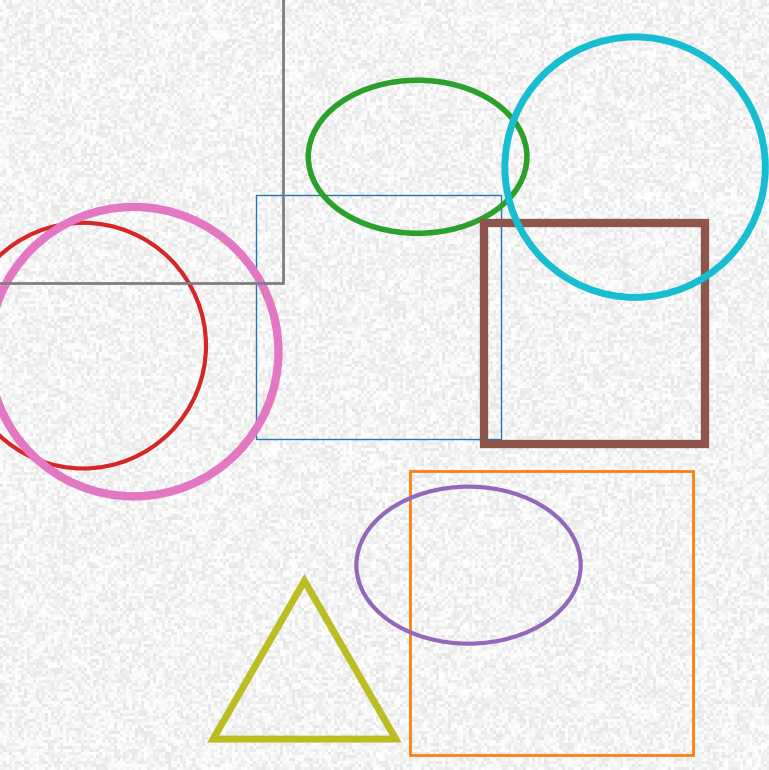[{"shape": "square", "thickness": 0.5, "radius": 0.79, "center": [0.492, 0.588]}, {"shape": "square", "thickness": 1, "radius": 0.92, "center": [0.716, 0.204]}, {"shape": "oval", "thickness": 2, "radius": 0.71, "center": [0.542, 0.796]}, {"shape": "circle", "thickness": 1.5, "radius": 0.8, "center": [0.108, 0.551]}, {"shape": "oval", "thickness": 1.5, "radius": 0.73, "center": [0.608, 0.266]}, {"shape": "square", "thickness": 3, "radius": 0.72, "center": [0.772, 0.567]}, {"shape": "circle", "thickness": 3, "radius": 0.94, "center": [0.174, 0.543]}, {"shape": "square", "thickness": 1, "radius": 0.97, "center": [0.174, 0.827]}, {"shape": "triangle", "thickness": 2.5, "radius": 0.68, "center": [0.395, 0.109]}, {"shape": "circle", "thickness": 2.5, "radius": 0.85, "center": [0.825, 0.783]}]